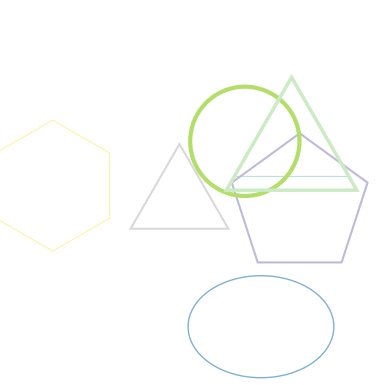[{"shape": "triangle", "thickness": 0.5, "radius": 0.86, "center": [0.755, 0.628]}, {"shape": "pentagon", "thickness": 1.5, "radius": 0.93, "center": [0.778, 0.468]}, {"shape": "oval", "thickness": 1, "radius": 0.95, "center": [0.678, 0.151]}, {"shape": "circle", "thickness": 3, "radius": 0.71, "center": [0.636, 0.633]}, {"shape": "triangle", "thickness": 1.5, "radius": 0.73, "center": [0.466, 0.479]}, {"shape": "triangle", "thickness": 2.5, "radius": 0.98, "center": [0.757, 0.604]}, {"shape": "hexagon", "thickness": 0.5, "radius": 0.85, "center": [0.137, 0.518]}]